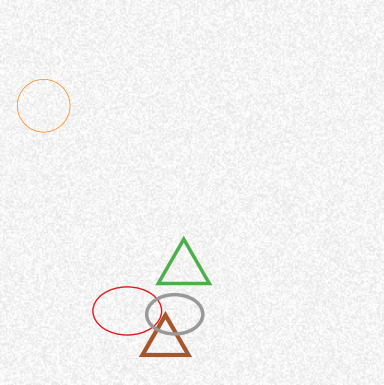[{"shape": "oval", "thickness": 1, "radius": 0.45, "center": [0.331, 0.192]}, {"shape": "triangle", "thickness": 2.5, "radius": 0.38, "center": [0.477, 0.302]}, {"shape": "circle", "thickness": 0.5, "radius": 0.34, "center": [0.113, 0.725]}, {"shape": "triangle", "thickness": 3, "radius": 0.35, "center": [0.43, 0.112]}, {"shape": "oval", "thickness": 2.5, "radius": 0.36, "center": [0.454, 0.184]}]